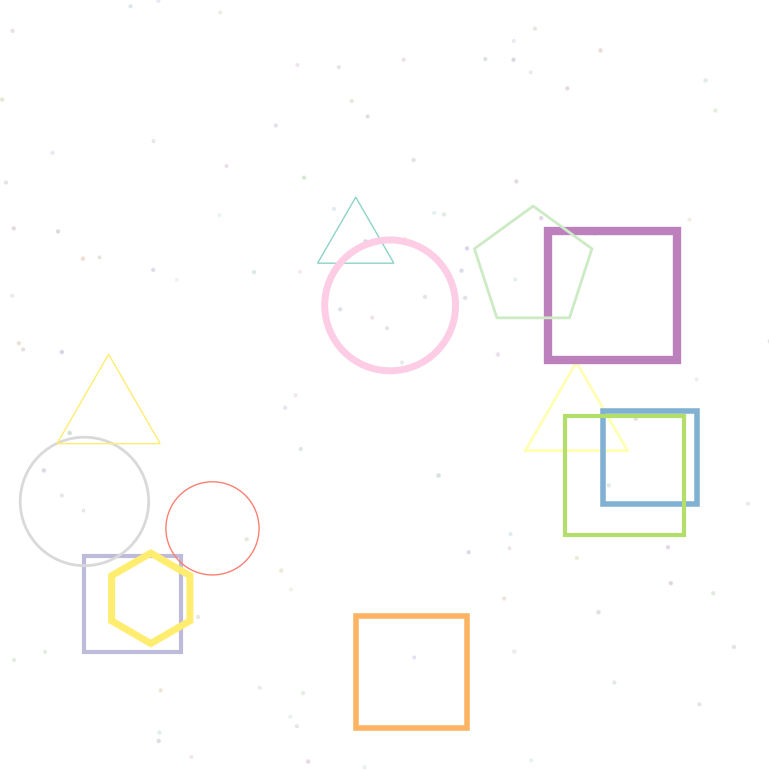[{"shape": "triangle", "thickness": 0.5, "radius": 0.29, "center": [0.462, 0.687]}, {"shape": "triangle", "thickness": 1, "radius": 0.38, "center": [0.749, 0.453]}, {"shape": "square", "thickness": 1.5, "radius": 0.31, "center": [0.172, 0.215]}, {"shape": "circle", "thickness": 0.5, "radius": 0.3, "center": [0.276, 0.314]}, {"shape": "square", "thickness": 2, "radius": 0.3, "center": [0.844, 0.406]}, {"shape": "square", "thickness": 2, "radius": 0.36, "center": [0.534, 0.127]}, {"shape": "square", "thickness": 1.5, "radius": 0.39, "center": [0.811, 0.383]}, {"shape": "circle", "thickness": 2.5, "radius": 0.42, "center": [0.507, 0.603]}, {"shape": "circle", "thickness": 1, "radius": 0.42, "center": [0.11, 0.349]}, {"shape": "square", "thickness": 3, "radius": 0.42, "center": [0.795, 0.616]}, {"shape": "pentagon", "thickness": 1, "radius": 0.4, "center": [0.692, 0.652]}, {"shape": "hexagon", "thickness": 2.5, "radius": 0.29, "center": [0.196, 0.223]}, {"shape": "triangle", "thickness": 0.5, "radius": 0.39, "center": [0.141, 0.463]}]